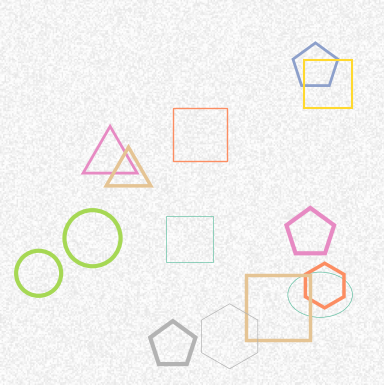[{"shape": "oval", "thickness": 0.5, "radius": 0.42, "center": [0.831, 0.234]}, {"shape": "square", "thickness": 0.5, "radius": 0.3, "center": [0.492, 0.379]}, {"shape": "hexagon", "thickness": 2.5, "radius": 0.29, "center": [0.843, 0.258]}, {"shape": "square", "thickness": 1, "radius": 0.35, "center": [0.519, 0.651]}, {"shape": "pentagon", "thickness": 2, "radius": 0.31, "center": [0.819, 0.827]}, {"shape": "pentagon", "thickness": 3, "radius": 0.33, "center": [0.806, 0.395]}, {"shape": "triangle", "thickness": 2, "radius": 0.41, "center": [0.286, 0.591]}, {"shape": "circle", "thickness": 3, "radius": 0.29, "center": [0.1, 0.29]}, {"shape": "circle", "thickness": 3, "radius": 0.36, "center": [0.24, 0.381]}, {"shape": "square", "thickness": 1.5, "radius": 0.31, "center": [0.851, 0.782]}, {"shape": "square", "thickness": 2.5, "radius": 0.42, "center": [0.722, 0.202]}, {"shape": "triangle", "thickness": 2.5, "radius": 0.33, "center": [0.334, 0.551]}, {"shape": "pentagon", "thickness": 3, "radius": 0.31, "center": [0.449, 0.104]}, {"shape": "hexagon", "thickness": 0.5, "radius": 0.42, "center": [0.596, 0.126]}]